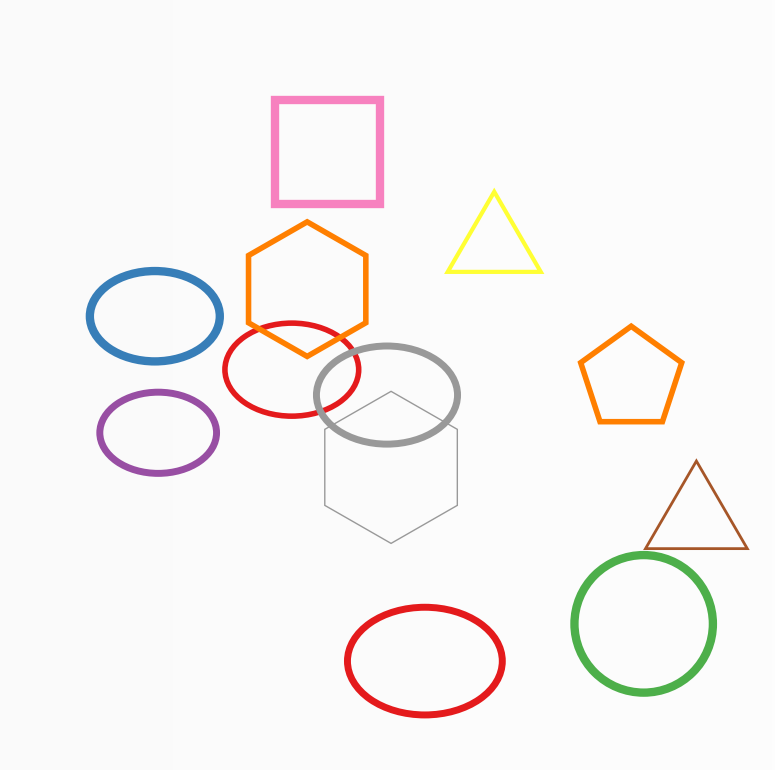[{"shape": "oval", "thickness": 2.5, "radius": 0.5, "center": [0.548, 0.141]}, {"shape": "oval", "thickness": 2, "radius": 0.43, "center": [0.377, 0.52]}, {"shape": "oval", "thickness": 3, "radius": 0.42, "center": [0.2, 0.589]}, {"shape": "circle", "thickness": 3, "radius": 0.45, "center": [0.831, 0.19]}, {"shape": "oval", "thickness": 2.5, "radius": 0.38, "center": [0.204, 0.438]}, {"shape": "hexagon", "thickness": 2, "radius": 0.44, "center": [0.396, 0.624]}, {"shape": "pentagon", "thickness": 2, "radius": 0.34, "center": [0.814, 0.508]}, {"shape": "triangle", "thickness": 1.5, "radius": 0.35, "center": [0.638, 0.682]}, {"shape": "triangle", "thickness": 1, "radius": 0.38, "center": [0.899, 0.325]}, {"shape": "square", "thickness": 3, "radius": 0.34, "center": [0.423, 0.803]}, {"shape": "oval", "thickness": 2.5, "radius": 0.46, "center": [0.499, 0.487]}, {"shape": "hexagon", "thickness": 0.5, "radius": 0.49, "center": [0.505, 0.393]}]